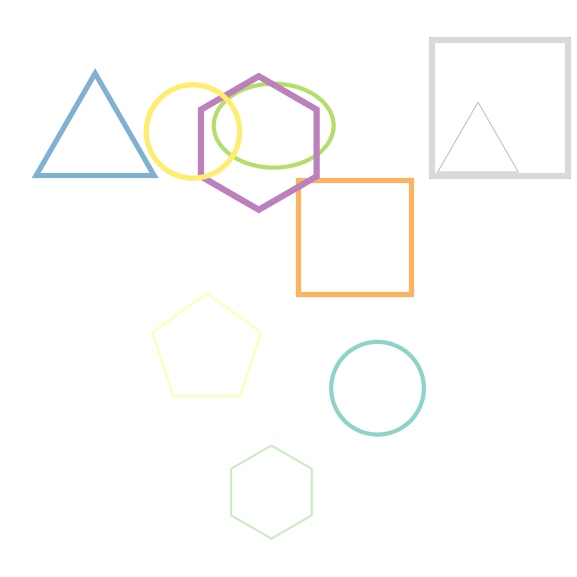[{"shape": "circle", "thickness": 2, "radius": 0.4, "center": [0.654, 0.327]}, {"shape": "pentagon", "thickness": 1, "radius": 0.49, "center": [0.358, 0.393]}, {"shape": "triangle", "thickness": 0.5, "radius": 0.4, "center": [0.828, 0.742]}, {"shape": "triangle", "thickness": 2.5, "radius": 0.59, "center": [0.165, 0.754]}, {"shape": "square", "thickness": 2.5, "radius": 0.49, "center": [0.614, 0.589]}, {"shape": "oval", "thickness": 2, "radius": 0.52, "center": [0.474, 0.782]}, {"shape": "square", "thickness": 3, "radius": 0.59, "center": [0.866, 0.812]}, {"shape": "hexagon", "thickness": 3, "radius": 0.58, "center": [0.448, 0.752]}, {"shape": "hexagon", "thickness": 1, "radius": 0.4, "center": [0.47, 0.147]}, {"shape": "circle", "thickness": 2.5, "radius": 0.4, "center": [0.334, 0.771]}]